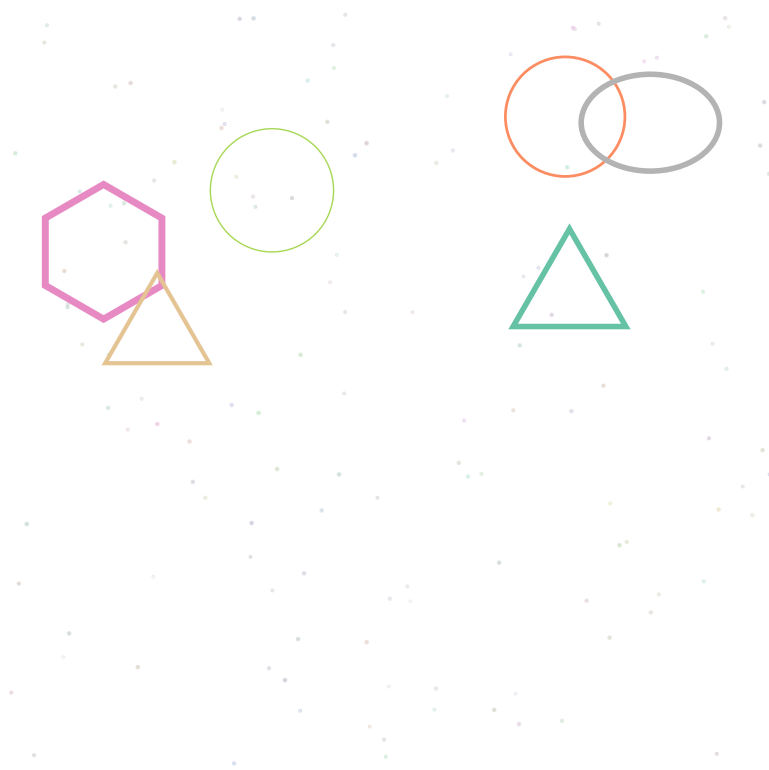[{"shape": "triangle", "thickness": 2, "radius": 0.42, "center": [0.74, 0.618]}, {"shape": "circle", "thickness": 1, "radius": 0.39, "center": [0.734, 0.848]}, {"shape": "hexagon", "thickness": 2.5, "radius": 0.44, "center": [0.135, 0.673]}, {"shape": "circle", "thickness": 0.5, "radius": 0.4, "center": [0.353, 0.753]}, {"shape": "triangle", "thickness": 1.5, "radius": 0.39, "center": [0.204, 0.567]}, {"shape": "oval", "thickness": 2, "radius": 0.45, "center": [0.845, 0.841]}]